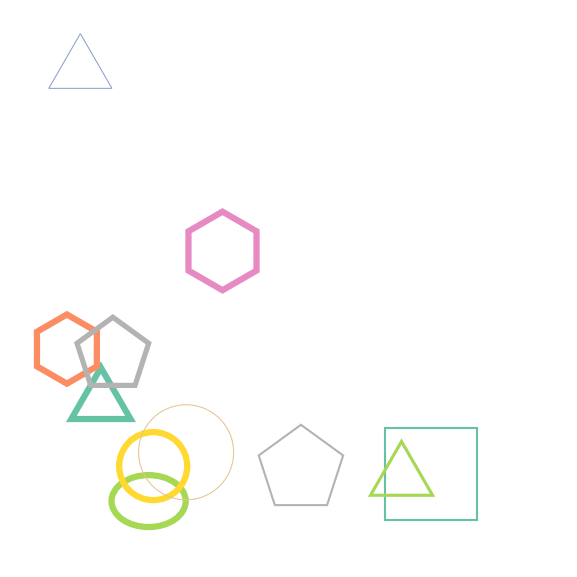[{"shape": "triangle", "thickness": 3, "radius": 0.3, "center": [0.175, 0.303]}, {"shape": "square", "thickness": 1, "radius": 0.4, "center": [0.747, 0.179]}, {"shape": "hexagon", "thickness": 3, "radius": 0.3, "center": [0.116, 0.395]}, {"shape": "triangle", "thickness": 0.5, "radius": 0.32, "center": [0.139, 0.878]}, {"shape": "hexagon", "thickness": 3, "radius": 0.34, "center": [0.385, 0.565]}, {"shape": "oval", "thickness": 3, "radius": 0.32, "center": [0.257, 0.131]}, {"shape": "triangle", "thickness": 1.5, "radius": 0.31, "center": [0.695, 0.173]}, {"shape": "circle", "thickness": 3, "radius": 0.29, "center": [0.265, 0.192]}, {"shape": "circle", "thickness": 0.5, "radius": 0.41, "center": [0.322, 0.216]}, {"shape": "pentagon", "thickness": 2.5, "radius": 0.33, "center": [0.195, 0.385]}, {"shape": "pentagon", "thickness": 1, "radius": 0.38, "center": [0.521, 0.187]}]